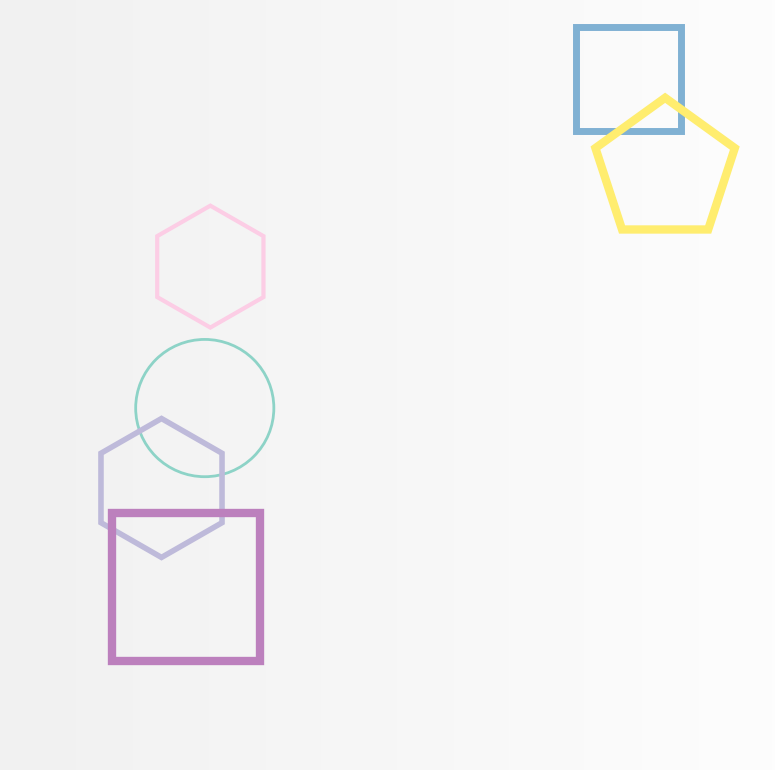[{"shape": "circle", "thickness": 1, "radius": 0.45, "center": [0.264, 0.47]}, {"shape": "hexagon", "thickness": 2, "radius": 0.45, "center": [0.208, 0.366]}, {"shape": "square", "thickness": 2.5, "radius": 0.34, "center": [0.811, 0.898]}, {"shape": "hexagon", "thickness": 1.5, "radius": 0.4, "center": [0.271, 0.654]}, {"shape": "square", "thickness": 3, "radius": 0.48, "center": [0.24, 0.237]}, {"shape": "pentagon", "thickness": 3, "radius": 0.47, "center": [0.858, 0.778]}]